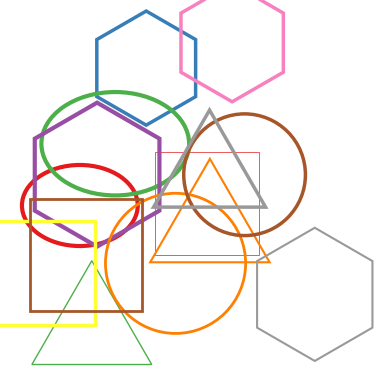[{"shape": "square", "thickness": 0.5, "radius": 0.67, "center": [0.537, 0.472]}, {"shape": "oval", "thickness": 3, "radius": 0.75, "center": [0.207, 0.466]}, {"shape": "hexagon", "thickness": 2.5, "radius": 0.74, "center": [0.38, 0.823]}, {"shape": "triangle", "thickness": 1, "radius": 0.9, "center": [0.238, 0.143]}, {"shape": "oval", "thickness": 3, "radius": 0.96, "center": [0.299, 0.627]}, {"shape": "hexagon", "thickness": 3, "radius": 0.93, "center": [0.252, 0.546]}, {"shape": "triangle", "thickness": 1.5, "radius": 0.9, "center": [0.545, 0.408]}, {"shape": "circle", "thickness": 2, "radius": 0.91, "center": [0.456, 0.316]}, {"shape": "square", "thickness": 2.5, "radius": 0.67, "center": [0.112, 0.291]}, {"shape": "circle", "thickness": 2.5, "radius": 0.79, "center": [0.635, 0.546]}, {"shape": "square", "thickness": 2, "radius": 0.73, "center": [0.223, 0.337]}, {"shape": "hexagon", "thickness": 2.5, "radius": 0.77, "center": [0.603, 0.889]}, {"shape": "hexagon", "thickness": 1.5, "radius": 0.86, "center": [0.818, 0.235]}, {"shape": "triangle", "thickness": 2.5, "radius": 0.84, "center": [0.544, 0.546]}]